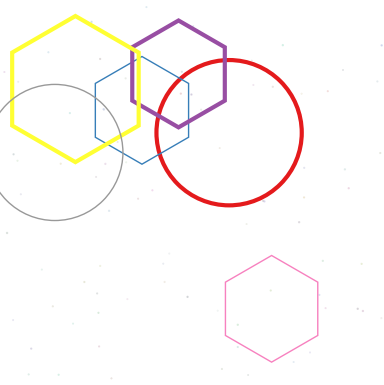[{"shape": "circle", "thickness": 3, "radius": 0.94, "center": [0.595, 0.655]}, {"shape": "hexagon", "thickness": 1, "radius": 0.7, "center": [0.369, 0.713]}, {"shape": "hexagon", "thickness": 3, "radius": 0.69, "center": [0.464, 0.808]}, {"shape": "hexagon", "thickness": 3, "radius": 0.95, "center": [0.196, 0.769]}, {"shape": "hexagon", "thickness": 1, "radius": 0.69, "center": [0.705, 0.198]}, {"shape": "circle", "thickness": 1, "radius": 0.88, "center": [0.142, 0.604]}]